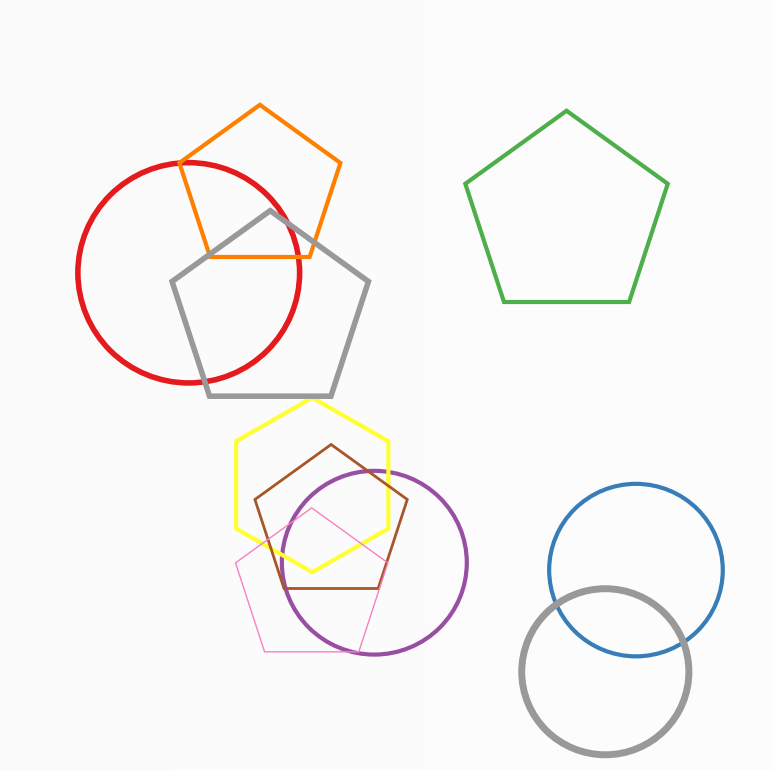[{"shape": "circle", "thickness": 2, "radius": 0.72, "center": [0.244, 0.646]}, {"shape": "circle", "thickness": 1.5, "radius": 0.56, "center": [0.821, 0.26]}, {"shape": "pentagon", "thickness": 1.5, "radius": 0.69, "center": [0.731, 0.719]}, {"shape": "circle", "thickness": 1.5, "radius": 0.6, "center": [0.483, 0.269]}, {"shape": "pentagon", "thickness": 1.5, "radius": 0.55, "center": [0.335, 0.755]}, {"shape": "hexagon", "thickness": 1.5, "radius": 0.57, "center": [0.403, 0.37]}, {"shape": "pentagon", "thickness": 1, "radius": 0.52, "center": [0.427, 0.319]}, {"shape": "pentagon", "thickness": 0.5, "radius": 0.52, "center": [0.402, 0.237]}, {"shape": "pentagon", "thickness": 2, "radius": 0.67, "center": [0.349, 0.593]}, {"shape": "circle", "thickness": 2.5, "radius": 0.54, "center": [0.781, 0.128]}]